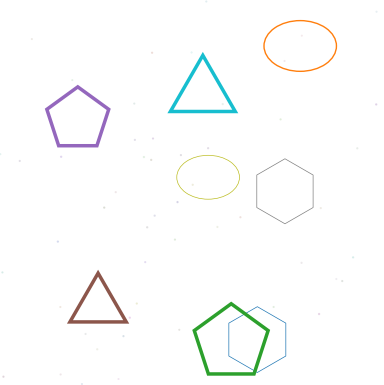[{"shape": "hexagon", "thickness": 0.5, "radius": 0.43, "center": [0.668, 0.118]}, {"shape": "oval", "thickness": 1, "radius": 0.47, "center": [0.78, 0.881]}, {"shape": "pentagon", "thickness": 2.5, "radius": 0.5, "center": [0.601, 0.11]}, {"shape": "pentagon", "thickness": 2.5, "radius": 0.42, "center": [0.202, 0.69]}, {"shape": "triangle", "thickness": 2.5, "radius": 0.42, "center": [0.255, 0.206]}, {"shape": "hexagon", "thickness": 0.5, "radius": 0.42, "center": [0.74, 0.503]}, {"shape": "oval", "thickness": 0.5, "radius": 0.41, "center": [0.541, 0.54]}, {"shape": "triangle", "thickness": 2.5, "radius": 0.49, "center": [0.527, 0.759]}]